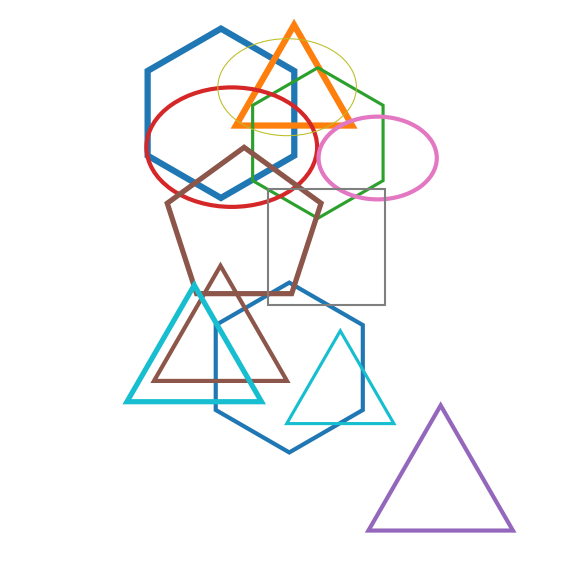[{"shape": "hexagon", "thickness": 2, "radius": 0.74, "center": [0.501, 0.363]}, {"shape": "hexagon", "thickness": 3, "radius": 0.73, "center": [0.383, 0.803]}, {"shape": "triangle", "thickness": 3, "radius": 0.58, "center": [0.509, 0.84]}, {"shape": "hexagon", "thickness": 1.5, "radius": 0.65, "center": [0.55, 0.752]}, {"shape": "oval", "thickness": 2, "radius": 0.74, "center": [0.401, 0.744]}, {"shape": "triangle", "thickness": 2, "radius": 0.72, "center": [0.763, 0.153]}, {"shape": "triangle", "thickness": 2, "radius": 0.66, "center": [0.382, 0.406]}, {"shape": "pentagon", "thickness": 2.5, "radius": 0.7, "center": [0.423, 0.604]}, {"shape": "oval", "thickness": 2, "radius": 0.51, "center": [0.654, 0.726]}, {"shape": "square", "thickness": 1, "radius": 0.5, "center": [0.566, 0.571]}, {"shape": "oval", "thickness": 0.5, "radius": 0.6, "center": [0.497, 0.848]}, {"shape": "triangle", "thickness": 2.5, "radius": 0.67, "center": [0.336, 0.371]}, {"shape": "triangle", "thickness": 1.5, "radius": 0.54, "center": [0.589, 0.319]}]